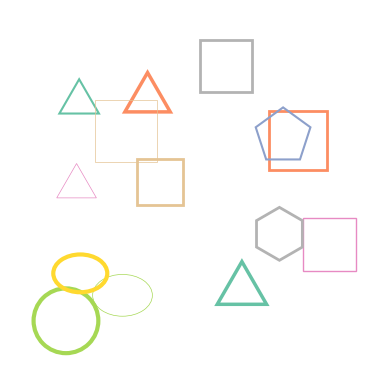[{"shape": "triangle", "thickness": 2.5, "radius": 0.37, "center": [0.628, 0.247]}, {"shape": "triangle", "thickness": 1.5, "radius": 0.3, "center": [0.206, 0.735]}, {"shape": "triangle", "thickness": 2.5, "radius": 0.34, "center": [0.383, 0.743]}, {"shape": "square", "thickness": 2, "radius": 0.38, "center": [0.774, 0.635]}, {"shape": "pentagon", "thickness": 1.5, "radius": 0.37, "center": [0.735, 0.646]}, {"shape": "triangle", "thickness": 0.5, "radius": 0.3, "center": [0.199, 0.516]}, {"shape": "square", "thickness": 1, "radius": 0.34, "center": [0.857, 0.365]}, {"shape": "circle", "thickness": 3, "radius": 0.42, "center": [0.171, 0.167]}, {"shape": "oval", "thickness": 0.5, "radius": 0.39, "center": [0.318, 0.233]}, {"shape": "oval", "thickness": 3, "radius": 0.35, "center": [0.209, 0.29]}, {"shape": "square", "thickness": 0.5, "radius": 0.4, "center": [0.326, 0.661]}, {"shape": "square", "thickness": 2, "radius": 0.3, "center": [0.416, 0.527]}, {"shape": "square", "thickness": 2, "radius": 0.34, "center": [0.587, 0.829]}, {"shape": "hexagon", "thickness": 2, "radius": 0.34, "center": [0.726, 0.393]}]